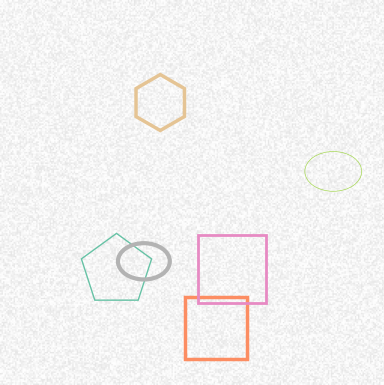[{"shape": "pentagon", "thickness": 1, "radius": 0.48, "center": [0.303, 0.298]}, {"shape": "square", "thickness": 2.5, "radius": 0.4, "center": [0.561, 0.149]}, {"shape": "square", "thickness": 2, "radius": 0.45, "center": [0.602, 0.301]}, {"shape": "oval", "thickness": 0.5, "radius": 0.37, "center": [0.866, 0.555]}, {"shape": "hexagon", "thickness": 2.5, "radius": 0.36, "center": [0.416, 0.734]}, {"shape": "oval", "thickness": 3, "radius": 0.34, "center": [0.374, 0.321]}]